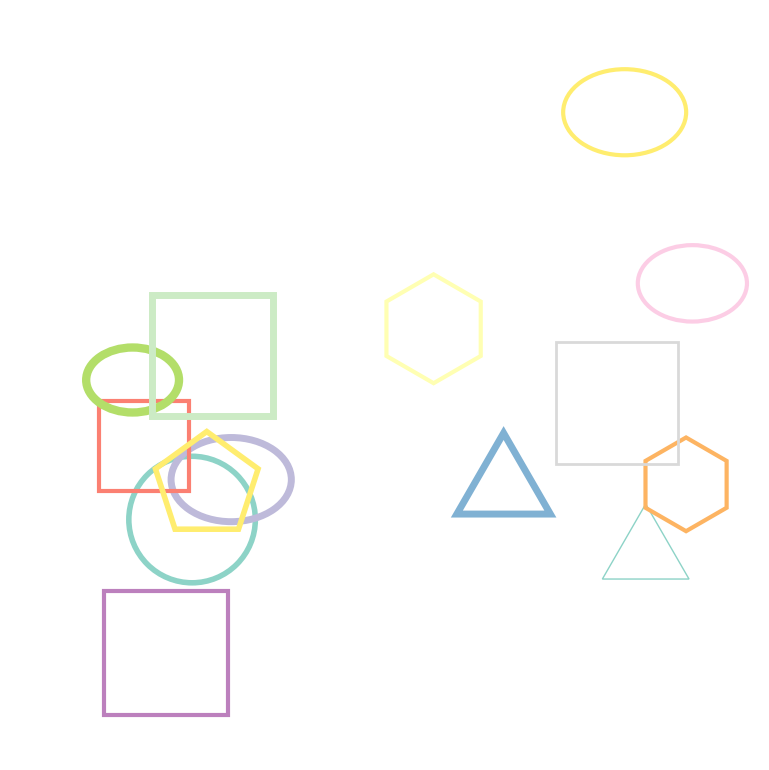[{"shape": "circle", "thickness": 2, "radius": 0.41, "center": [0.249, 0.325]}, {"shape": "triangle", "thickness": 0.5, "radius": 0.32, "center": [0.839, 0.28]}, {"shape": "hexagon", "thickness": 1.5, "radius": 0.35, "center": [0.563, 0.573]}, {"shape": "oval", "thickness": 2.5, "radius": 0.39, "center": [0.3, 0.377]}, {"shape": "square", "thickness": 1.5, "radius": 0.29, "center": [0.187, 0.421]}, {"shape": "triangle", "thickness": 2.5, "radius": 0.35, "center": [0.654, 0.367]}, {"shape": "hexagon", "thickness": 1.5, "radius": 0.3, "center": [0.891, 0.371]}, {"shape": "oval", "thickness": 3, "radius": 0.3, "center": [0.172, 0.507]}, {"shape": "oval", "thickness": 1.5, "radius": 0.35, "center": [0.899, 0.632]}, {"shape": "square", "thickness": 1, "radius": 0.4, "center": [0.801, 0.477]}, {"shape": "square", "thickness": 1.5, "radius": 0.4, "center": [0.215, 0.152]}, {"shape": "square", "thickness": 2.5, "radius": 0.39, "center": [0.276, 0.538]}, {"shape": "pentagon", "thickness": 2, "radius": 0.35, "center": [0.269, 0.369]}, {"shape": "oval", "thickness": 1.5, "radius": 0.4, "center": [0.811, 0.854]}]